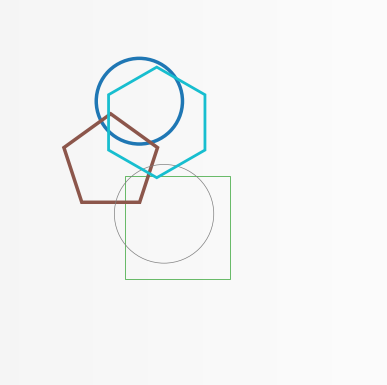[{"shape": "circle", "thickness": 2.5, "radius": 0.56, "center": [0.36, 0.737]}, {"shape": "square", "thickness": 0.5, "radius": 0.67, "center": [0.458, 0.409]}, {"shape": "pentagon", "thickness": 2.5, "radius": 0.63, "center": [0.286, 0.577]}, {"shape": "circle", "thickness": 0.5, "radius": 0.64, "center": [0.423, 0.445]}, {"shape": "hexagon", "thickness": 2, "radius": 0.72, "center": [0.405, 0.682]}]